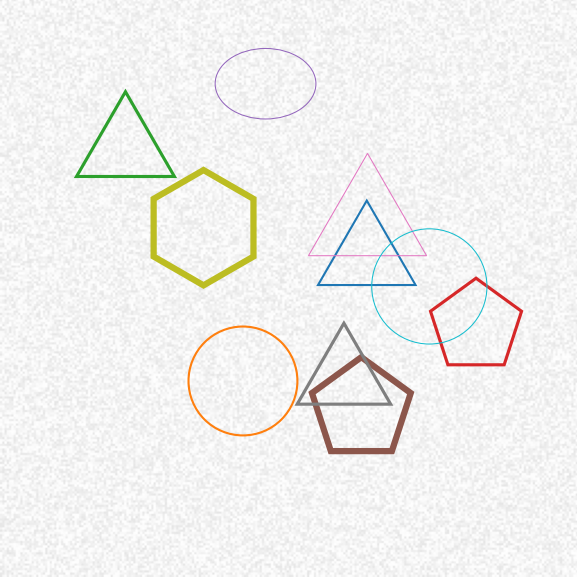[{"shape": "triangle", "thickness": 1, "radius": 0.49, "center": [0.635, 0.554]}, {"shape": "circle", "thickness": 1, "radius": 0.47, "center": [0.421, 0.339]}, {"shape": "triangle", "thickness": 1.5, "radius": 0.49, "center": [0.217, 0.742]}, {"shape": "pentagon", "thickness": 1.5, "radius": 0.41, "center": [0.824, 0.435]}, {"shape": "oval", "thickness": 0.5, "radius": 0.44, "center": [0.46, 0.854]}, {"shape": "pentagon", "thickness": 3, "radius": 0.45, "center": [0.626, 0.291]}, {"shape": "triangle", "thickness": 0.5, "radius": 0.59, "center": [0.636, 0.615]}, {"shape": "triangle", "thickness": 1.5, "radius": 0.47, "center": [0.596, 0.346]}, {"shape": "hexagon", "thickness": 3, "radius": 0.5, "center": [0.352, 0.605]}, {"shape": "circle", "thickness": 0.5, "radius": 0.5, "center": [0.743, 0.503]}]